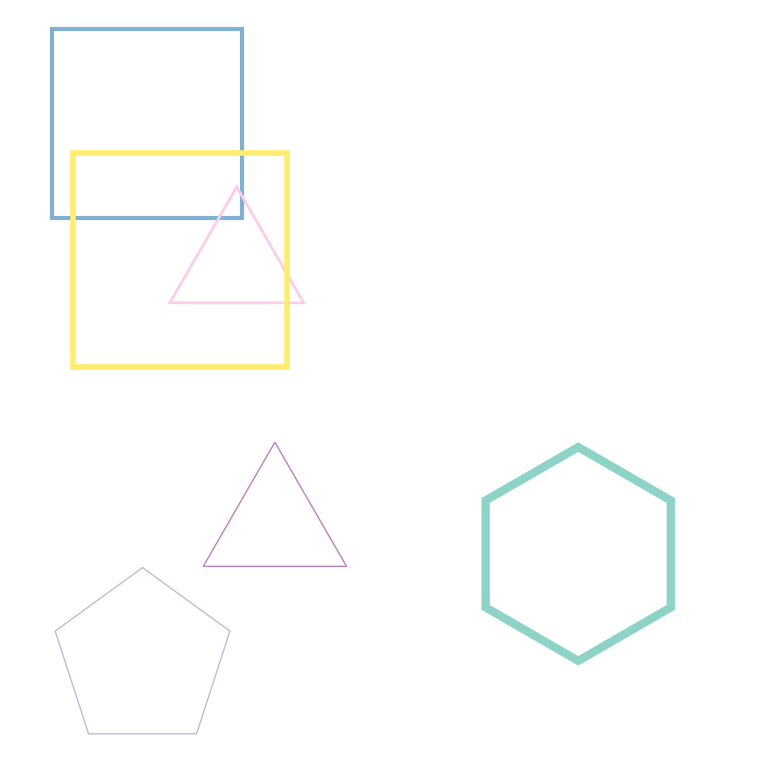[{"shape": "hexagon", "thickness": 3, "radius": 0.69, "center": [0.751, 0.281]}, {"shape": "pentagon", "thickness": 0.5, "radius": 0.6, "center": [0.185, 0.144]}, {"shape": "square", "thickness": 1.5, "radius": 0.61, "center": [0.191, 0.839]}, {"shape": "triangle", "thickness": 1, "radius": 0.5, "center": [0.307, 0.657]}, {"shape": "triangle", "thickness": 0.5, "radius": 0.54, "center": [0.357, 0.318]}, {"shape": "square", "thickness": 2, "radius": 0.69, "center": [0.234, 0.662]}]